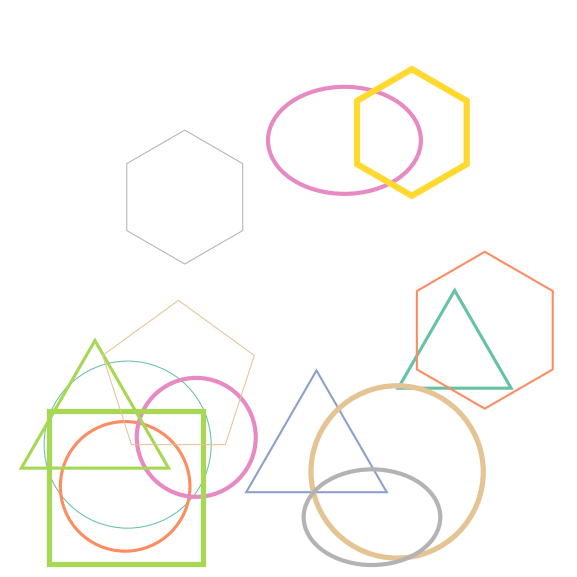[{"shape": "triangle", "thickness": 1.5, "radius": 0.56, "center": [0.787, 0.383]}, {"shape": "circle", "thickness": 0.5, "radius": 0.72, "center": [0.221, 0.229]}, {"shape": "hexagon", "thickness": 1, "radius": 0.68, "center": [0.839, 0.427]}, {"shape": "circle", "thickness": 1.5, "radius": 0.56, "center": [0.217, 0.157]}, {"shape": "triangle", "thickness": 1, "radius": 0.7, "center": [0.548, 0.217]}, {"shape": "oval", "thickness": 2, "radius": 0.66, "center": [0.596, 0.756]}, {"shape": "circle", "thickness": 2, "radius": 0.52, "center": [0.34, 0.242]}, {"shape": "square", "thickness": 2.5, "radius": 0.67, "center": [0.218, 0.155]}, {"shape": "triangle", "thickness": 1.5, "radius": 0.74, "center": [0.164, 0.262]}, {"shape": "hexagon", "thickness": 3, "radius": 0.55, "center": [0.713, 0.77]}, {"shape": "circle", "thickness": 2.5, "radius": 0.75, "center": [0.688, 0.182]}, {"shape": "pentagon", "thickness": 0.5, "radius": 0.69, "center": [0.309, 0.341]}, {"shape": "hexagon", "thickness": 0.5, "radius": 0.58, "center": [0.32, 0.658]}, {"shape": "oval", "thickness": 2, "radius": 0.59, "center": [0.644, 0.104]}]